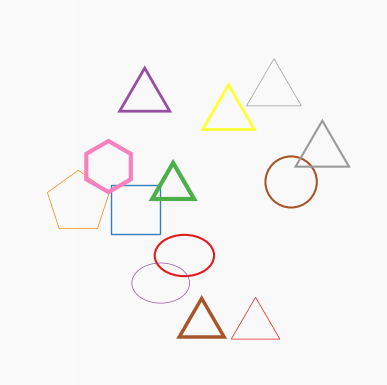[{"shape": "triangle", "thickness": 0.5, "radius": 0.36, "center": [0.659, 0.155]}, {"shape": "oval", "thickness": 1.5, "radius": 0.38, "center": [0.476, 0.336]}, {"shape": "square", "thickness": 1, "radius": 0.32, "center": [0.349, 0.456]}, {"shape": "triangle", "thickness": 3, "radius": 0.31, "center": [0.447, 0.514]}, {"shape": "triangle", "thickness": 2, "radius": 0.37, "center": [0.373, 0.748]}, {"shape": "oval", "thickness": 0.5, "radius": 0.37, "center": [0.415, 0.265]}, {"shape": "pentagon", "thickness": 0.5, "radius": 0.42, "center": [0.202, 0.474]}, {"shape": "triangle", "thickness": 2, "radius": 0.39, "center": [0.59, 0.702]}, {"shape": "triangle", "thickness": 2.5, "radius": 0.33, "center": [0.52, 0.158]}, {"shape": "circle", "thickness": 1.5, "radius": 0.33, "center": [0.751, 0.527]}, {"shape": "hexagon", "thickness": 3, "radius": 0.33, "center": [0.28, 0.567]}, {"shape": "triangle", "thickness": 0.5, "radius": 0.41, "center": [0.707, 0.766]}, {"shape": "triangle", "thickness": 1.5, "radius": 0.4, "center": [0.832, 0.607]}]